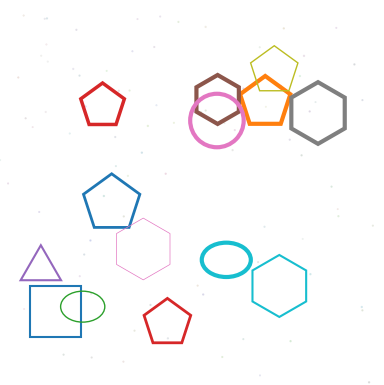[{"shape": "square", "thickness": 1.5, "radius": 0.33, "center": [0.143, 0.191]}, {"shape": "pentagon", "thickness": 2, "radius": 0.38, "center": [0.29, 0.472]}, {"shape": "pentagon", "thickness": 3, "radius": 0.34, "center": [0.689, 0.734]}, {"shape": "oval", "thickness": 1, "radius": 0.29, "center": [0.215, 0.203]}, {"shape": "pentagon", "thickness": 2.5, "radius": 0.3, "center": [0.266, 0.725]}, {"shape": "pentagon", "thickness": 2, "radius": 0.32, "center": [0.435, 0.161]}, {"shape": "triangle", "thickness": 1.5, "radius": 0.3, "center": [0.106, 0.302]}, {"shape": "hexagon", "thickness": 3, "radius": 0.32, "center": [0.565, 0.742]}, {"shape": "hexagon", "thickness": 0.5, "radius": 0.4, "center": [0.372, 0.353]}, {"shape": "circle", "thickness": 3, "radius": 0.35, "center": [0.563, 0.687]}, {"shape": "hexagon", "thickness": 3, "radius": 0.4, "center": [0.826, 0.706]}, {"shape": "pentagon", "thickness": 1, "radius": 0.32, "center": [0.712, 0.817]}, {"shape": "hexagon", "thickness": 1.5, "radius": 0.4, "center": [0.726, 0.257]}, {"shape": "oval", "thickness": 3, "radius": 0.32, "center": [0.588, 0.325]}]